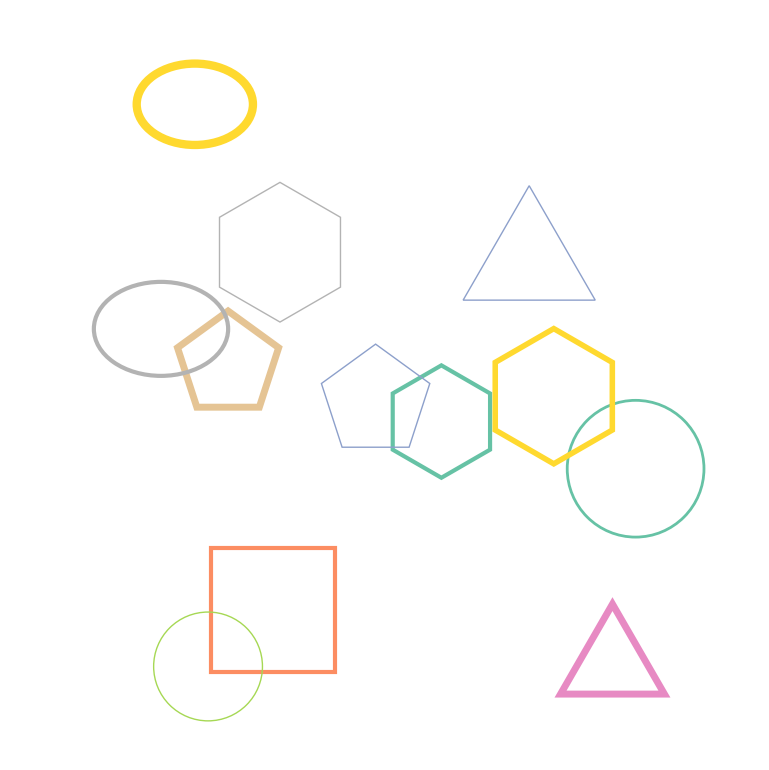[{"shape": "hexagon", "thickness": 1.5, "radius": 0.36, "center": [0.573, 0.453]}, {"shape": "circle", "thickness": 1, "radius": 0.44, "center": [0.825, 0.391]}, {"shape": "square", "thickness": 1.5, "radius": 0.4, "center": [0.354, 0.208]}, {"shape": "pentagon", "thickness": 0.5, "radius": 0.37, "center": [0.488, 0.479]}, {"shape": "triangle", "thickness": 0.5, "radius": 0.5, "center": [0.687, 0.66]}, {"shape": "triangle", "thickness": 2.5, "radius": 0.39, "center": [0.795, 0.138]}, {"shape": "circle", "thickness": 0.5, "radius": 0.35, "center": [0.27, 0.134]}, {"shape": "hexagon", "thickness": 2, "radius": 0.44, "center": [0.719, 0.485]}, {"shape": "oval", "thickness": 3, "radius": 0.38, "center": [0.253, 0.865]}, {"shape": "pentagon", "thickness": 2.5, "radius": 0.35, "center": [0.296, 0.527]}, {"shape": "oval", "thickness": 1.5, "radius": 0.44, "center": [0.209, 0.573]}, {"shape": "hexagon", "thickness": 0.5, "radius": 0.45, "center": [0.364, 0.672]}]